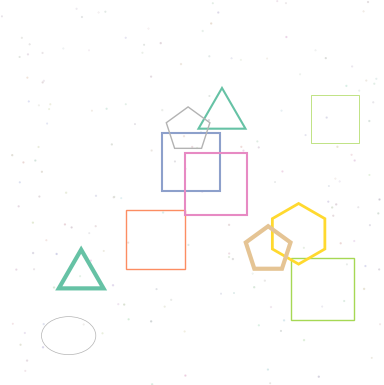[{"shape": "triangle", "thickness": 3, "radius": 0.34, "center": [0.211, 0.285]}, {"shape": "triangle", "thickness": 1.5, "radius": 0.35, "center": [0.577, 0.701]}, {"shape": "square", "thickness": 1, "radius": 0.38, "center": [0.404, 0.378]}, {"shape": "square", "thickness": 1.5, "radius": 0.38, "center": [0.495, 0.578]}, {"shape": "square", "thickness": 1.5, "radius": 0.4, "center": [0.561, 0.522]}, {"shape": "square", "thickness": 0.5, "radius": 0.32, "center": [0.87, 0.691]}, {"shape": "square", "thickness": 1, "radius": 0.4, "center": [0.837, 0.25]}, {"shape": "hexagon", "thickness": 2, "radius": 0.39, "center": [0.776, 0.393]}, {"shape": "pentagon", "thickness": 3, "radius": 0.31, "center": [0.696, 0.351]}, {"shape": "oval", "thickness": 0.5, "radius": 0.35, "center": [0.178, 0.128]}, {"shape": "pentagon", "thickness": 1, "radius": 0.3, "center": [0.489, 0.663]}]